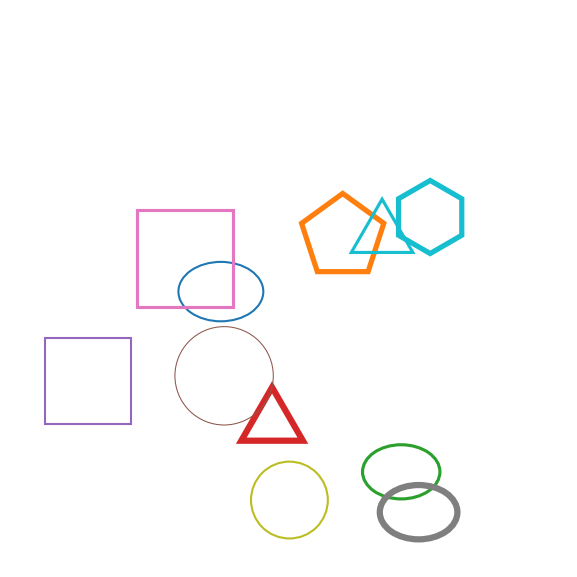[{"shape": "oval", "thickness": 1, "radius": 0.37, "center": [0.382, 0.494]}, {"shape": "pentagon", "thickness": 2.5, "radius": 0.37, "center": [0.593, 0.589]}, {"shape": "oval", "thickness": 1.5, "radius": 0.33, "center": [0.695, 0.182]}, {"shape": "triangle", "thickness": 3, "radius": 0.31, "center": [0.471, 0.267]}, {"shape": "square", "thickness": 1, "radius": 0.37, "center": [0.152, 0.339]}, {"shape": "circle", "thickness": 0.5, "radius": 0.43, "center": [0.388, 0.348]}, {"shape": "square", "thickness": 1.5, "radius": 0.42, "center": [0.321, 0.552]}, {"shape": "oval", "thickness": 3, "radius": 0.34, "center": [0.725, 0.112]}, {"shape": "circle", "thickness": 1, "radius": 0.33, "center": [0.501, 0.133]}, {"shape": "triangle", "thickness": 1.5, "radius": 0.31, "center": [0.662, 0.593]}, {"shape": "hexagon", "thickness": 2.5, "radius": 0.32, "center": [0.745, 0.623]}]